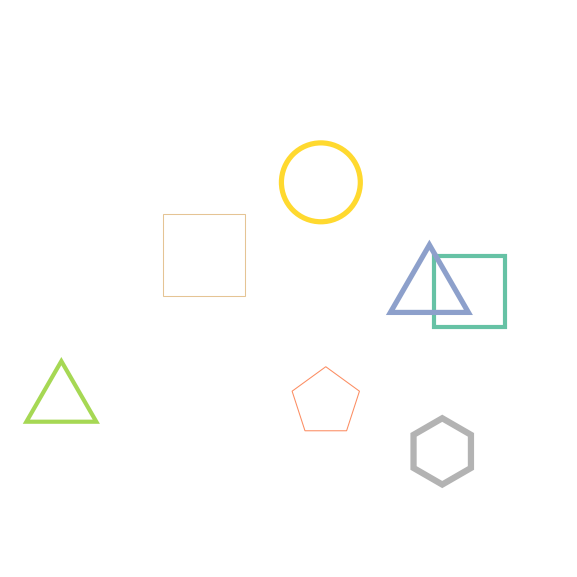[{"shape": "square", "thickness": 2, "radius": 0.31, "center": [0.813, 0.494]}, {"shape": "pentagon", "thickness": 0.5, "radius": 0.31, "center": [0.564, 0.303]}, {"shape": "triangle", "thickness": 2.5, "radius": 0.39, "center": [0.744, 0.497]}, {"shape": "triangle", "thickness": 2, "radius": 0.35, "center": [0.106, 0.304]}, {"shape": "circle", "thickness": 2.5, "radius": 0.34, "center": [0.556, 0.683]}, {"shape": "square", "thickness": 0.5, "radius": 0.36, "center": [0.353, 0.557]}, {"shape": "hexagon", "thickness": 3, "radius": 0.29, "center": [0.766, 0.217]}]